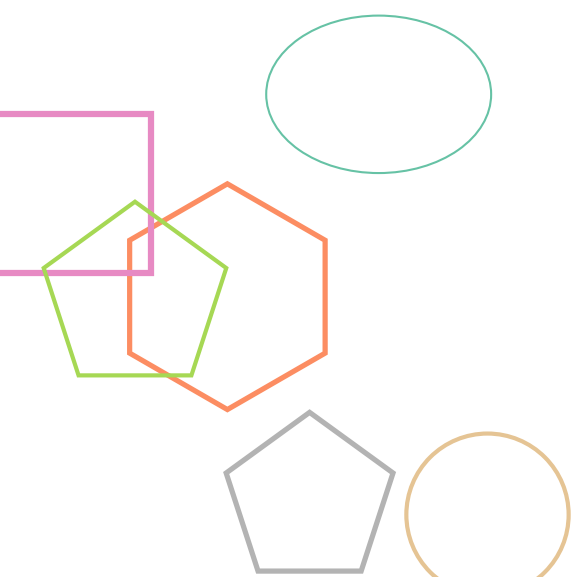[{"shape": "oval", "thickness": 1, "radius": 0.97, "center": [0.656, 0.836]}, {"shape": "hexagon", "thickness": 2.5, "radius": 0.98, "center": [0.394, 0.485]}, {"shape": "square", "thickness": 3, "radius": 0.69, "center": [0.124, 0.664]}, {"shape": "pentagon", "thickness": 2, "radius": 0.83, "center": [0.234, 0.484]}, {"shape": "circle", "thickness": 2, "radius": 0.7, "center": [0.844, 0.108]}, {"shape": "pentagon", "thickness": 2.5, "radius": 0.76, "center": [0.536, 0.133]}]